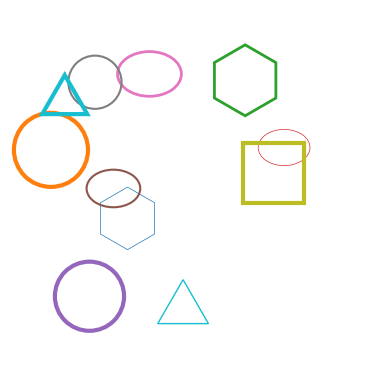[{"shape": "hexagon", "thickness": 0.5, "radius": 0.41, "center": [0.331, 0.433]}, {"shape": "circle", "thickness": 3, "radius": 0.48, "center": [0.132, 0.611]}, {"shape": "hexagon", "thickness": 2, "radius": 0.46, "center": [0.637, 0.791]}, {"shape": "oval", "thickness": 0.5, "radius": 0.34, "center": [0.738, 0.617]}, {"shape": "circle", "thickness": 3, "radius": 0.45, "center": [0.232, 0.231]}, {"shape": "oval", "thickness": 1.5, "radius": 0.35, "center": [0.295, 0.51]}, {"shape": "oval", "thickness": 2, "radius": 0.41, "center": [0.388, 0.808]}, {"shape": "circle", "thickness": 1.5, "radius": 0.35, "center": [0.247, 0.786]}, {"shape": "square", "thickness": 3, "radius": 0.39, "center": [0.71, 0.551]}, {"shape": "triangle", "thickness": 1, "radius": 0.38, "center": [0.476, 0.197]}, {"shape": "triangle", "thickness": 3, "radius": 0.34, "center": [0.168, 0.737]}]